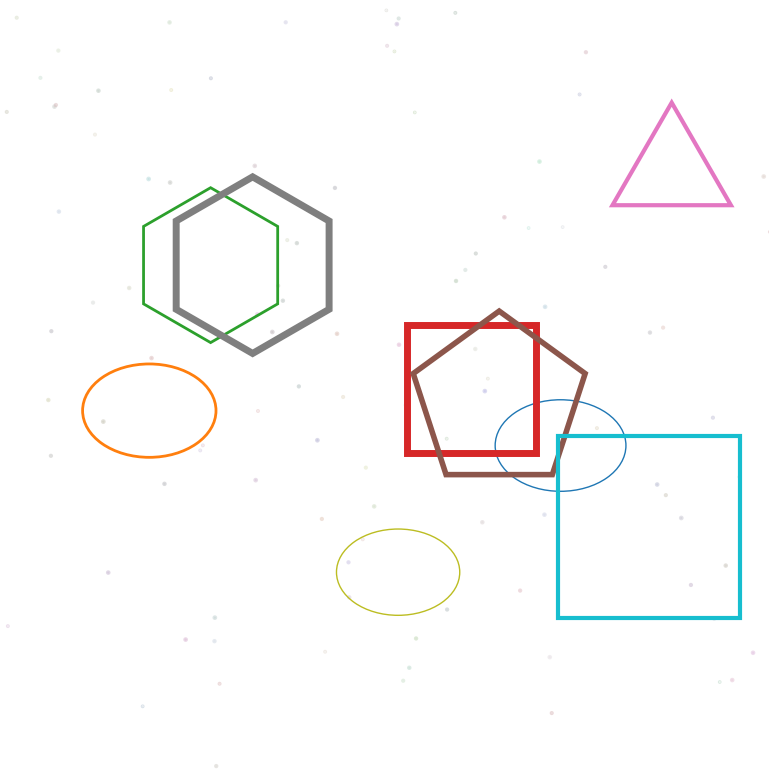[{"shape": "oval", "thickness": 0.5, "radius": 0.42, "center": [0.728, 0.421]}, {"shape": "oval", "thickness": 1, "radius": 0.43, "center": [0.194, 0.467]}, {"shape": "hexagon", "thickness": 1, "radius": 0.5, "center": [0.274, 0.656]}, {"shape": "square", "thickness": 2.5, "radius": 0.42, "center": [0.613, 0.495]}, {"shape": "pentagon", "thickness": 2, "radius": 0.59, "center": [0.648, 0.479]}, {"shape": "triangle", "thickness": 1.5, "radius": 0.44, "center": [0.872, 0.778]}, {"shape": "hexagon", "thickness": 2.5, "radius": 0.57, "center": [0.328, 0.656]}, {"shape": "oval", "thickness": 0.5, "radius": 0.4, "center": [0.517, 0.257]}, {"shape": "square", "thickness": 1.5, "radius": 0.59, "center": [0.843, 0.316]}]